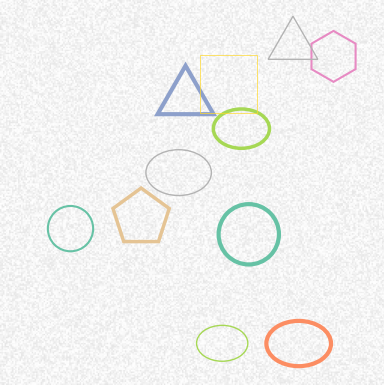[{"shape": "circle", "thickness": 3, "radius": 0.39, "center": [0.646, 0.391]}, {"shape": "circle", "thickness": 1.5, "radius": 0.29, "center": [0.183, 0.406]}, {"shape": "oval", "thickness": 3, "radius": 0.42, "center": [0.776, 0.108]}, {"shape": "triangle", "thickness": 3, "radius": 0.42, "center": [0.482, 0.745]}, {"shape": "hexagon", "thickness": 1.5, "radius": 0.33, "center": [0.866, 0.854]}, {"shape": "oval", "thickness": 1, "radius": 0.33, "center": [0.577, 0.108]}, {"shape": "oval", "thickness": 2.5, "radius": 0.36, "center": [0.627, 0.666]}, {"shape": "square", "thickness": 0.5, "radius": 0.37, "center": [0.593, 0.781]}, {"shape": "pentagon", "thickness": 2.5, "radius": 0.38, "center": [0.367, 0.435]}, {"shape": "oval", "thickness": 1, "radius": 0.43, "center": [0.464, 0.552]}, {"shape": "triangle", "thickness": 1, "radius": 0.37, "center": [0.761, 0.883]}]